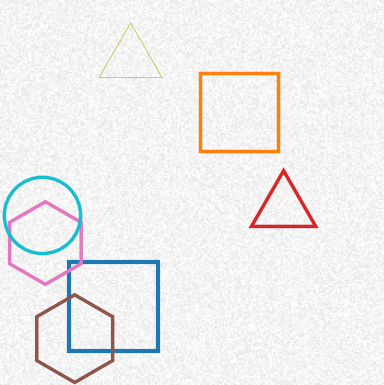[{"shape": "square", "thickness": 3, "radius": 0.58, "center": [0.296, 0.205]}, {"shape": "square", "thickness": 2.5, "radius": 0.51, "center": [0.622, 0.71]}, {"shape": "triangle", "thickness": 2.5, "radius": 0.48, "center": [0.737, 0.46]}, {"shape": "hexagon", "thickness": 2.5, "radius": 0.57, "center": [0.194, 0.12]}, {"shape": "hexagon", "thickness": 2.5, "radius": 0.54, "center": [0.118, 0.369]}, {"shape": "triangle", "thickness": 0.5, "radius": 0.47, "center": [0.339, 0.846]}, {"shape": "circle", "thickness": 2.5, "radius": 0.5, "center": [0.11, 0.44]}]